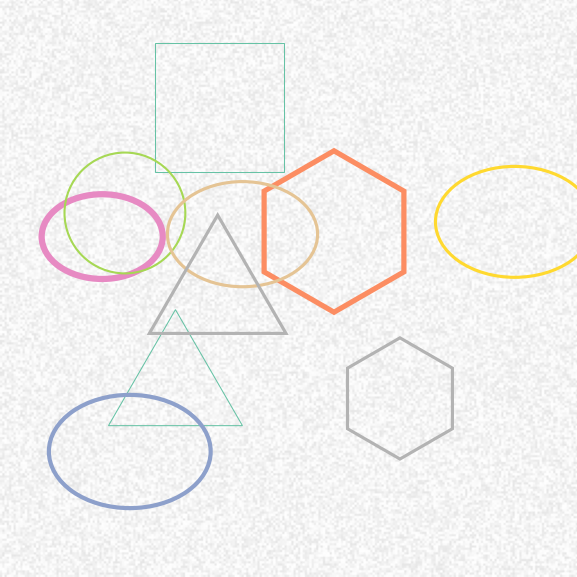[{"shape": "square", "thickness": 0.5, "radius": 0.56, "center": [0.38, 0.813]}, {"shape": "triangle", "thickness": 0.5, "radius": 0.67, "center": [0.304, 0.329]}, {"shape": "hexagon", "thickness": 2.5, "radius": 0.7, "center": [0.578, 0.598]}, {"shape": "oval", "thickness": 2, "radius": 0.7, "center": [0.225, 0.217]}, {"shape": "oval", "thickness": 3, "radius": 0.52, "center": [0.177, 0.589]}, {"shape": "circle", "thickness": 1, "radius": 0.52, "center": [0.216, 0.63]}, {"shape": "oval", "thickness": 1.5, "radius": 0.69, "center": [0.891, 0.615]}, {"shape": "oval", "thickness": 1.5, "radius": 0.65, "center": [0.42, 0.594]}, {"shape": "triangle", "thickness": 1.5, "radius": 0.68, "center": [0.377, 0.49]}, {"shape": "hexagon", "thickness": 1.5, "radius": 0.52, "center": [0.693, 0.309]}]